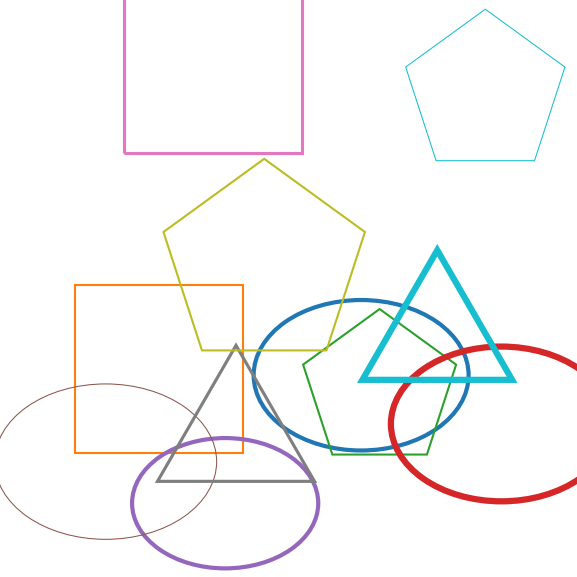[{"shape": "oval", "thickness": 2, "radius": 0.93, "center": [0.625, 0.349]}, {"shape": "square", "thickness": 1, "radius": 0.73, "center": [0.275, 0.36]}, {"shape": "pentagon", "thickness": 1, "radius": 0.7, "center": [0.657, 0.325]}, {"shape": "oval", "thickness": 3, "radius": 0.96, "center": [0.868, 0.265]}, {"shape": "oval", "thickness": 2, "radius": 0.81, "center": [0.39, 0.128]}, {"shape": "oval", "thickness": 0.5, "radius": 0.96, "center": [0.183, 0.2]}, {"shape": "square", "thickness": 1.5, "radius": 0.77, "center": [0.369, 0.889]}, {"shape": "triangle", "thickness": 1.5, "radius": 0.78, "center": [0.409, 0.244]}, {"shape": "pentagon", "thickness": 1, "radius": 0.92, "center": [0.457, 0.541]}, {"shape": "pentagon", "thickness": 0.5, "radius": 0.72, "center": [0.84, 0.838]}, {"shape": "triangle", "thickness": 3, "radius": 0.75, "center": [0.757, 0.416]}]